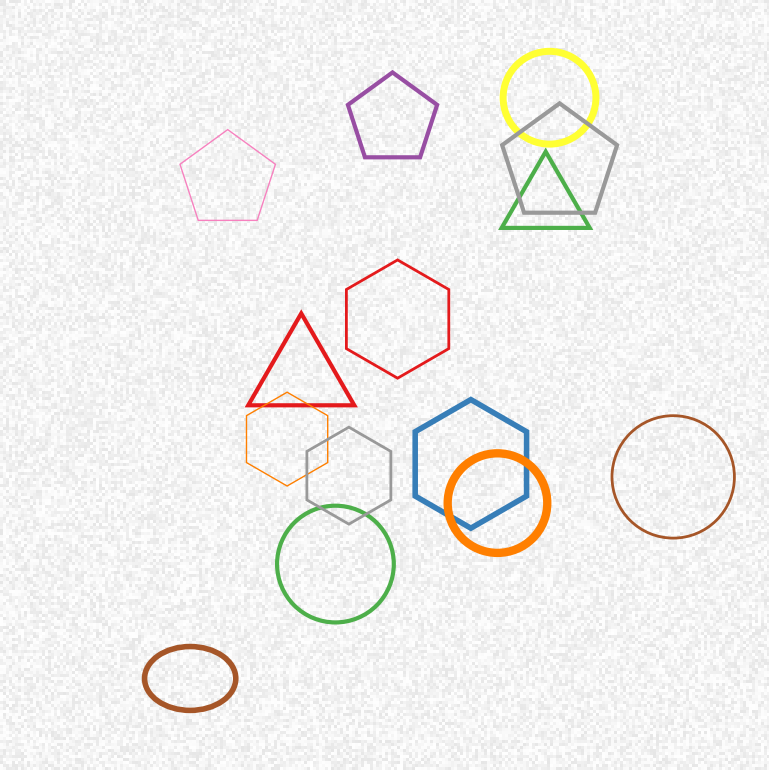[{"shape": "hexagon", "thickness": 1, "radius": 0.38, "center": [0.516, 0.586]}, {"shape": "triangle", "thickness": 1.5, "radius": 0.4, "center": [0.391, 0.513]}, {"shape": "hexagon", "thickness": 2, "radius": 0.42, "center": [0.612, 0.398]}, {"shape": "triangle", "thickness": 1.5, "radius": 0.33, "center": [0.709, 0.737]}, {"shape": "circle", "thickness": 1.5, "radius": 0.38, "center": [0.436, 0.267]}, {"shape": "pentagon", "thickness": 1.5, "radius": 0.3, "center": [0.51, 0.845]}, {"shape": "hexagon", "thickness": 0.5, "radius": 0.3, "center": [0.373, 0.43]}, {"shape": "circle", "thickness": 3, "radius": 0.32, "center": [0.646, 0.347]}, {"shape": "circle", "thickness": 2.5, "radius": 0.3, "center": [0.714, 0.873]}, {"shape": "oval", "thickness": 2, "radius": 0.3, "center": [0.247, 0.119]}, {"shape": "circle", "thickness": 1, "radius": 0.4, "center": [0.874, 0.381]}, {"shape": "pentagon", "thickness": 0.5, "radius": 0.33, "center": [0.296, 0.767]}, {"shape": "pentagon", "thickness": 1.5, "radius": 0.39, "center": [0.727, 0.787]}, {"shape": "hexagon", "thickness": 1, "radius": 0.31, "center": [0.453, 0.382]}]